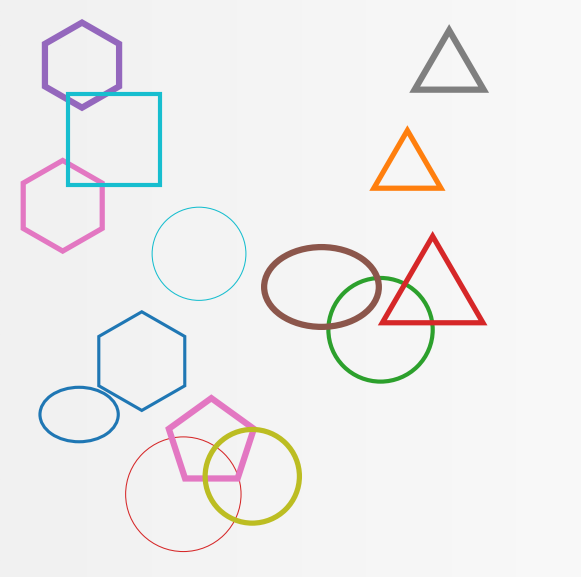[{"shape": "oval", "thickness": 1.5, "radius": 0.34, "center": [0.136, 0.281]}, {"shape": "hexagon", "thickness": 1.5, "radius": 0.43, "center": [0.244, 0.374]}, {"shape": "triangle", "thickness": 2.5, "radius": 0.33, "center": [0.701, 0.707]}, {"shape": "circle", "thickness": 2, "radius": 0.45, "center": [0.655, 0.428]}, {"shape": "circle", "thickness": 0.5, "radius": 0.5, "center": [0.315, 0.143]}, {"shape": "triangle", "thickness": 2.5, "radius": 0.5, "center": [0.744, 0.49]}, {"shape": "hexagon", "thickness": 3, "radius": 0.37, "center": [0.141, 0.886]}, {"shape": "oval", "thickness": 3, "radius": 0.49, "center": [0.553, 0.502]}, {"shape": "hexagon", "thickness": 2.5, "radius": 0.39, "center": [0.108, 0.643]}, {"shape": "pentagon", "thickness": 3, "radius": 0.38, "center": [0.364, 0.233]}, {"shape": "triangle", "thickness": 3, "radius": 0.34, "center": [0.773, 0.878]}, {"shape": "circle", "thickness": 2.5, "radius": 0.41, "center": [0.434, 0.174]}, {"shape": "circle", "thickness": 0.5, "radius": 0.4, "center": [0.342, 0.56]}, {"shape": "square", "thickness": 2, "radius": 0.39, "center": [0.196, 0.758]}]